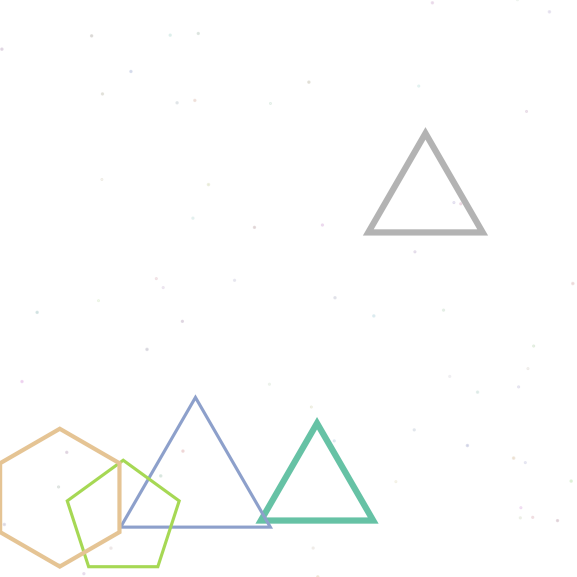[{"shape": "triangle", "thickness": 3, "radius": 0.56, "center": [0.549, 0.154]}, {"shape": "triangle", "thickness": 1.5, "radius": 0.75, "center": [0.338, 0.161]}, {"shape": "pentagon", "thickness": 1.5, "radius": 0.51, "center": [0.213, 0.1]}, {"shape": "hexagon", "thickness": 2, "radius": 0.6, "center": [0.104, 0.137]}, {"shape": "triangle", "thickness": 3, "radius": 0.57, "center": [0.737, 0.654]}]